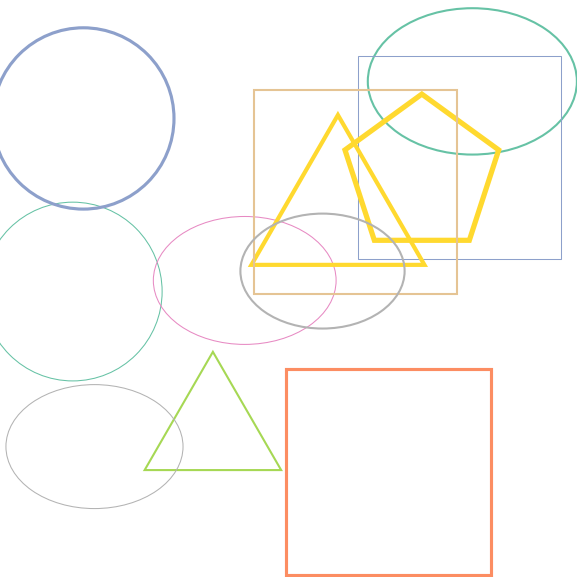[{"shape": "oval", "thickness": 1, "radius": 0.91, "center": [0.818, 0.858]}, {"shape": "circle", "thickness": 0.5, "radius": 0.77, "center": [0.126, 0.494]}, {"shape": "square", "thickness": 1.5, "radius": 0.89, "center": [0.673, 0.181]}, {"shape": "circle", "thickness": 1.5, "radius": 0.78, "center": [0.144, 0.794]}, {"shape": "square", "thickness": 0.5, "radius": 0.88, "center": [0.795, 0.727]}, {"shape": "oval", "thickness": 0.5, "radius": 0.79, "center": [0.424, 0.514]}, {"shape": "triangle", "thickness": 1, "radius": 0.68, "center": [0.369, 0.253]}, {"shape": "triangle", "thickness": 2, "radius": 0.86, "center": [0.585, 0.627]}, {"shape": "pentagon", "thickness": 2.5, "radius": 0.7, "center": [0.73, 0.696]}, {"shape": "square", "thickness": 1, "radius": 0.88, "center": [0.616, 0.667]}, {"shape": "oval", "thickness": 1, "radius": 0.71, "center": [0.558, 0.53]}, {"shape": "oval", "thickness": 0.5, "radius": 0.77, "center": [0.164, 0.226]}]